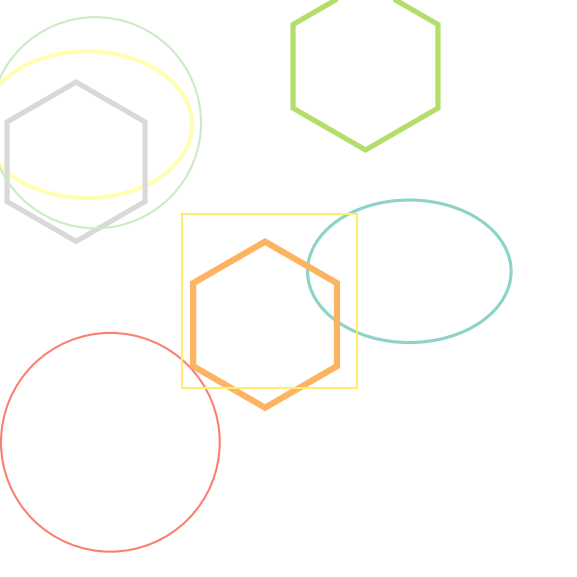[{"shape": "oval", "thickness": 1.5, "radius": 0.88, "center": [0.709, 0.529]}, {"shape": "oval", "thickness": 2, "radius": 0.91, "center": [0.151, 0.783]}, {"shape": "circle", "thickness": 1, "radius": 0.95, "center": [0.191, 0.233]}, {"shape": "hexagon", "thickness": 3, "radius": 0.72, "center": [0.459, 0.437]}, {"shape": "hexagon", "thickness": 2.5, "radius": 0.72, "center": [0.633, 0.884]}, {"shape": "hexagon", "thickness": 2.5, "radius": 0.69, "center": [0.132, 0.719]}, {"shape": "circle", "thickness": 1, "radius": 0.91, "center": [0.165, 0.787]}, {"shape": "square", "thickness": 1, "radius": 0.75, "center": [0.467, 0.478]}]